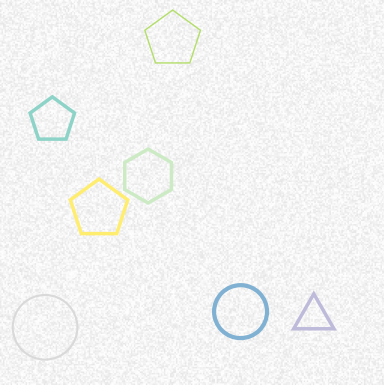[{"shape": "pentagon", "thickness": 2.5, "radius": 0.3, "center": [0.136, 0.688]}, {"shape": "triangle", "thickness": 2.5, "radius": 0.3, "center": [0.815, 0.176]}, {"shape": "circle", "thickness": 3, "radius": 0.34, "center": [0.625, 0.191]}, {"shape": "pentagon", "thickness": 1, "radius": 0.38, "center": [0.448, 0.898]}, {"shape": "circle", "thickness": 1.5, "radius": 0.42, "center": [0.117, 0.15]}, {"shape": "hexagon", "thickness": 2.5, "radius": 0.35, "center": [0.385, 0.543]}, {"shape": "pentagon", "thickness": 2.5, "radius": 0.39, "center": [0.257, 0.457]}]